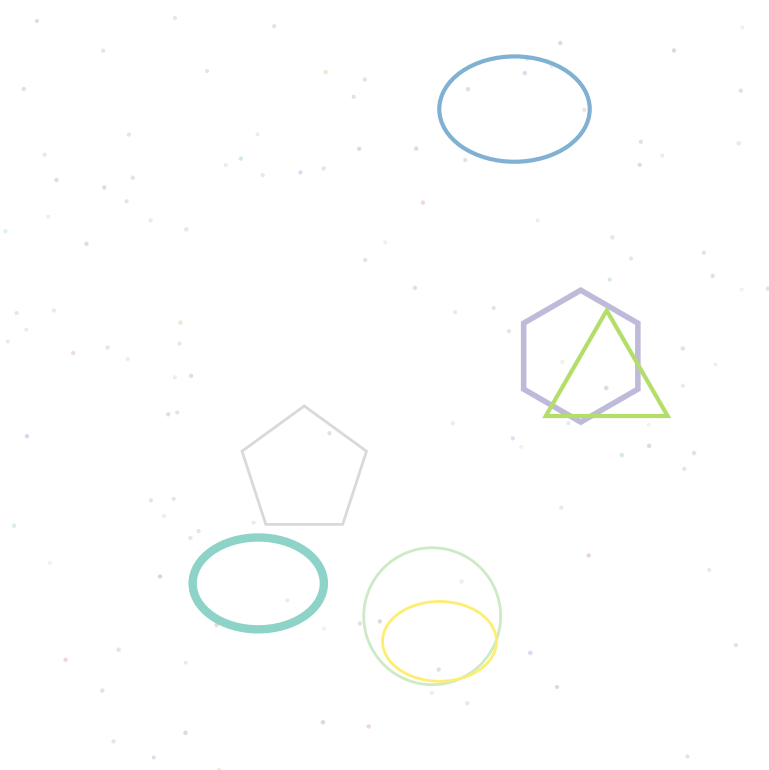[{"shape": "oval", "thickness": 3, "radius": 0.43, "center": [0.335, 0.242]}, {"shape": "hexagon", "thickness": 2, "radius": 0.43, "center": [0.754, 0.537]}, {"shape": "oval", "thickness": 1.5, "radius": 0.49, "center": [0.668, 0.858]}, {"shape": "triangle", "thickness": 1.5, "radius": 0.46, "center": [0.788, 0.505]}, {"shape": "pentagon", "thickness": 1, "radius": 0.42, "center": [0.395, 0.388]}, {"shape": "circle", "thickness": 1, "radius": 0.44, "center": [0.561, 0.2]}, {"shape": "oval", "thickness": 1, "radius": 0.37, "center": [0.571, 0.167]}]